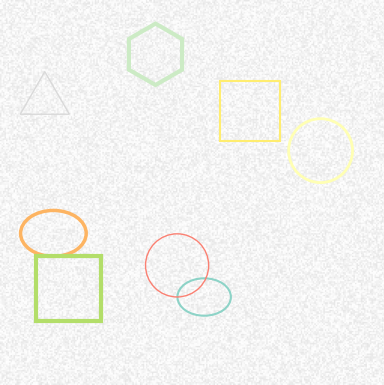[{"shape": "oval", "thickness": 1.5, "radius": 0.35, "center": [0.53, 0.229]}, {"shape": "circle", "thickness": 2, "radius": 0.41, "center": [0.833, 0.609]}, {"shape": "circle", "thickness": 1, "radius": 0.41, "center": [0.46, 0.311]}, {"shape": "oval", "thickness": 2.5, "radius": 0.43, "center": [0.139, 0.394]}, {"shape": "square", "thickness": 3, "radius": 0.42, "center": [0.178, 0.251]}, {"shape": "triangle", "thickness": 1, "radius": 0.37, "center": [0.116, 0.74]}, {"shape": "hexagon", "thickness": 3, "radius": 0.4, "center": [0.404, 0.859]}, {"shape": "square", "thickness": 1.5, "radius": 0.39, "center": [0.649, 0.71]}]